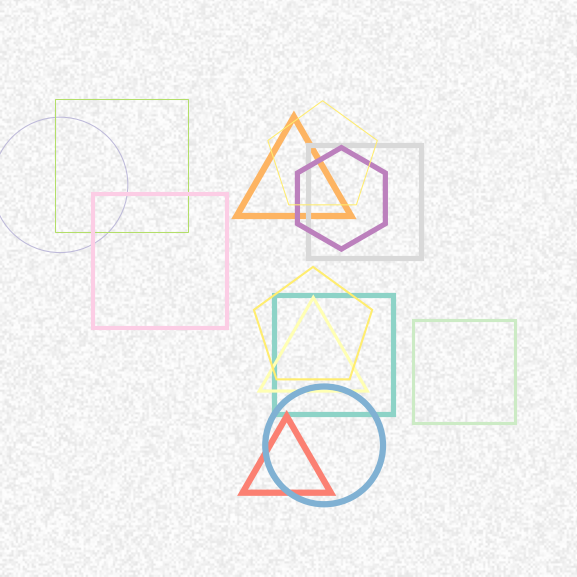[{"shape": "square", "thickness": 2.5, "radius": 0.51, "center": [0.578, 0.385]}, {"shape": "triangle", "thickness": 1.5, "radius": 0.54, "center": [0.543, 0.376]}, {"shape": "circle", "thickness": 0.5, "radius": 0.59, "center": [0.104, 0.679]}, {"shape": "triangle", "thickness": 3, "radius": 0.44, "center": [0.496, 0.19]}, {"shape": "circle", "thickness": 3, "radius": 0.51, "center": [0.561, 0.228]}, {"shape": "triangle", "thickness": 3, "radius": 0.57, "center": [0.509, 0.682]}, {"shape": "square", "thickness": 0.5, "radius": 0.57, "center": [0.211, 0.712]}, {"shape": "square", "thickness": 2, "radius": 0.58, "center": [0.277, 0.547]}, {"shape": "square", "thickness": 2.5, "radius": 0.49, "center": [0.631, 0.65]}, {"shape": "hexagon", "thickness": 2.5, "radius": 0.44, "center": [0.591, 0.656]}, {"shape": "square", "thickness": 1.5, "radius": 0.44, "center": [0.803, 0.356]}, {"shape": "pentagon", "thickness": 1, "radius": 0.54, "center": [0.542, 0.429]}, {"shape": "pentagon", "thickness": 0.5, "radius": 0.5, "center": [0.559, 0.725]}]